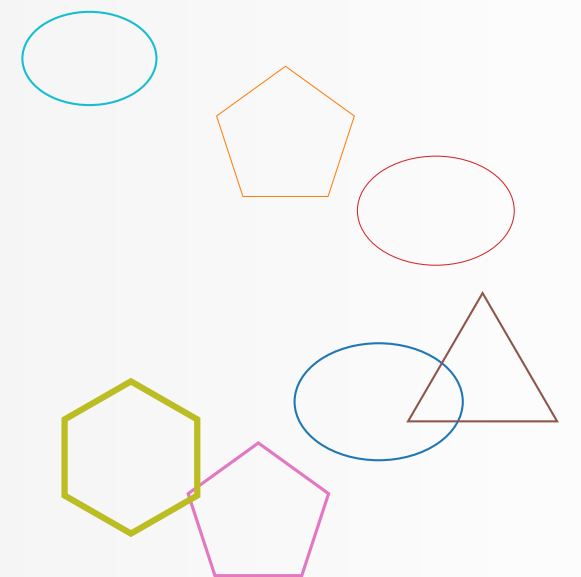[{"shape": "oval", "thickness": 1, "radius": 0.72, "center": [0.652, 0.303]}, {"shape": "pentagon", "thickness": 0.5, "radius": 0.62, "center": [0.491, 0.76]}, {"shape": "oval", "thickness": 0.5, "radius": 0.67, "center": [0.75, 0.634]}, {"shape": "triangle", "thickness": 1, "radius": 0.74, "center": [0.83, 0.344]}, {"shape": "pentagon", "thickness": 1.5, "radius": 0.64, "center": [0.444, 0.105]}, {"shape": "hexagon", "thickness": 3, "radius": 0.66, "center": [0.225, 0.207]}, {"shape": "oval", "thickness": 1, "radius": 0.58, "center": [0.154, 0.898]}]